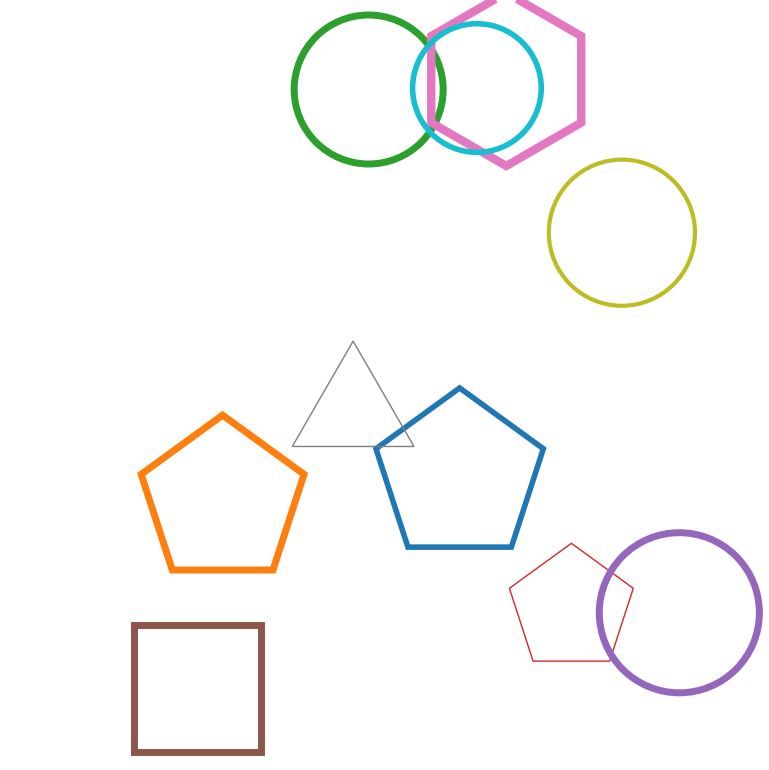[{"shape": "pentagon", "thickness": 2, "radius": 0.57, "center": [0.597, 0.382]}, {"shape": "pentagon", "thickness": 2.5, "radius": 0.56, "center": [0.289, 0.35]}, {"shape": "circle", "thickness": 2.5, "radius": 0.48, "center": [0.479, 0.884]}, {"shape": "pentagon", "thickness": 0.5, "radius": 0.42, "center": [0.742, 0.21]}, {"shape": "circle", "thickness": 2.5, "radius": 0.52, "center": [0.882, 0.204]}, {"shape": "square", "thickness": 2.5, "radius": 0.41, "center": [0.256, 0.105]}, {"shape": "hexagon", "thickness": 3, "radius": 0.56, "center": [0.657, 0.897]}, {"shape": "triangle", "thickness": 0.5, "radius": 0.46, "center": [0.459, 0.466]}, {"shape": "circle", "thickness": 1.5, "radius": 0.47, "center": [0.808, 0.698]}, {"shape": "circle", "thickness": 2, "radius": 0.42, "center": [0.619, 0.886]}]